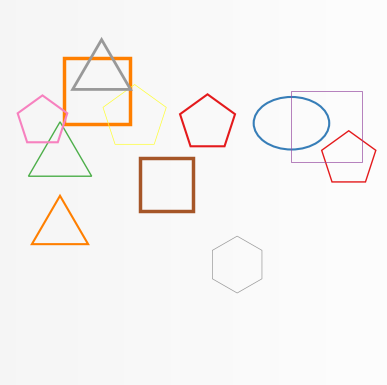[{"shape": "pentagon", "thickness": 1.5, "radius": 0.37, "center": [0.536, 0.68]}, {"shape": "pentagon", "thickness": 1, "radius": 0.37, "center": [0.9, 0.587]}, {"shape": "oval", "thickness": 1.5, "radius": 0.49, "center": [0.752, 0.68]}, {"shape": "triangle", "thickness": 1, "radius": 0.47, "center": [0.155, 0.589]}, {"shape": "square", "thickness": 0.5, "radius": 0.46, "center": [0.843, 0.671]}, {"shape": "square", "thickness": 2.5, "radius": 0.43, "center": [0.25, 0.764]}, {"shape": "triangle", "thickness": 1.5, "radius": 0.42, "center": [0.155, 0.408]}, {"shape": "pentagon", "thickness": 0.5, "radius": 0.43, "center": [0.347, 0.695]}, {"shape": "square", "thickness": 2.5, "radius": 0.34, "center": [0.43, 0.52]}, {"shape": "pentagon", "thickness": 1.5, "radius": 0.34, "center": [0.11, 0.685]}, {"shape": "hexagon", "thickness": 0.5, "radius": 0.37, "center": [0.612, 0.313]}, {"shape": "triangle", "thickness": 2, "radius": 0.43, "center": [0.262, 0.811]}]